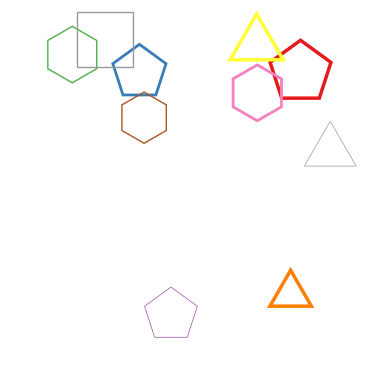[{"shape": "pentagon", "thickness": 2.5, "radius": 0.42, "center": [0.781, 0.812]}, {"shape": "pentagon", "thickness": 2, "radius": 0.36, "center": [0.362, 0.812]}, {"shape": "hexagon", "thickness": 1, "radius": 0.37, "center": [0.188, 0.858]}, {"shape": "pentagon", "thickness": 0.5, "radius": 0.36, "center": [0.444, 0.182]}, {"shape": "triangle", "thickness": 2.5, "radius": 0.31, "center": [0.755, 0.236]}, {"shape": "triangle", "thickness": 2.5, "radius": 0.4, "center": [0.667, 0.884]}, {"shape": "hexagon", "thickness": 1, "radius": 0.33, "center": [0.374, 0.694]}, {"shape": "hexagon", "thickness": 2, "radius": 0.36, "center": [0.668, 0.759]}, {"shape": "triangle", "thickness": 0.5, "radius": 0.39, "center": [0.858, 0.607]}, {"shape": "square", "thickness": 1, "radius": 0.36, "center": [0.272, 0.897]}]